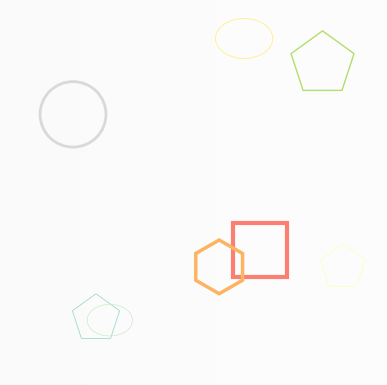[{"shape": "pentagon", "thickness": 0.5, "radius": 0.32, "center": [0.248, 0.173]}, {"shape": "pentagon", "thickness": 0.5, "radius": 0.31, "center": [0.885, 0.306]}, {"shape": "square", "thickness": 3, "radius": 0.35, "center": [0.672, 0.35]}, {"shape": "hexagon", "thickness": 2.5, "radius": 0.35, "center": [0.566, 0.307]}, {"shape": "pentagon", "thickness": 1, "radius": 0.43, "center": [0.832, 0.834]}, {"shape": "circle", "thickness": 2, "radius": 0.43, "center": [0.188, 0.703]}, {"shape": "oval", "thickness": 0.5, "radius": 0.29, "center": [0.283, 0.168]}, {"shape": "oval", "thickness": 0.5, "radius": 0.37, "center": [0.63, 0.9]}]